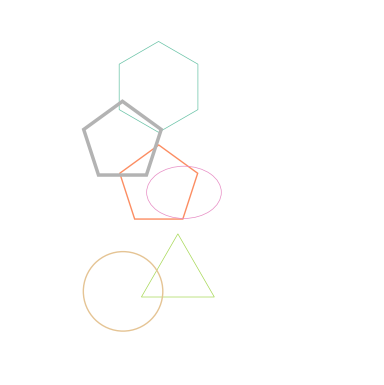[{"shape": "hexagon", "thickness": 0.5, "radius": 0.59, "center": [0.412, 0.774]}, {"shape": "pentagon", "thickness": 1, "radius": 0.53, "center": [0.412, 0.517]}, {"shape": "oval", "thickness": 0.5, "radius": 0.48, "center": [0.478, 0.5]}, {"shape": "triangle", "thickness": 0.5, "radius": 0.55, "center": [0.462, 0.283]}, {"shape": "circle", "thickness": 1, "radius": 0.52, "center": [0.32, 0.243]}, {"shape": "pentagon", "thickness": 2.5, "radius": 0.53, "center": [0.318, 0.631]}]